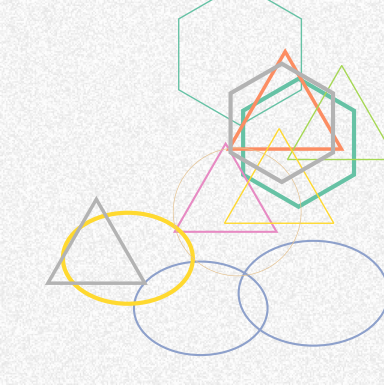[{"shape": "hexagon", "thickness": 1, "radius": 0.92, "center": [0.624, 0.859]}, {"shape": "hexagon", "thickness": 3, "radius": 0.83, "center": [0.776, 0.629]}, {"shape": "triangle", "thickness": 2.5, "radius": 0.84, "center": [0.741, 0.697]}, {"shape": "oval", "thickness": 1.5, "radius": 0.97, "center": [0.814, 0.238]}, {"shape": "oval", "thickness": 1.5, "radius": 0.87, "center": [0.521, 0.199]}, {"shape": "triangle", "thickness": 1.5, "radius": 0.76, "center": [0.586, 0.474]}, {"shape": "triangle", "thickness": 1, "radius": 0.81, "center": [0.888, 0.667]}, {"shape": "triangle", "thickness": 1, "radius": 0.82, "center": [0.725, 0.502]}, {"shape": "oval", "thickness": 3, "radius": 0.84, "center": [0.332, 0.329]}, {"shape": "circle", "thickness": 0.5, "radius": 0.83, "center": [0.616, 0.45]}, {"shape": "hexagon", "thickness": 3, "radius": 0.77, "center": [0.732, 0.681]}, {"shape": "triangle", "thickness": 2.5, "radius": 0.73, "center": [0.25, 0.337]}]